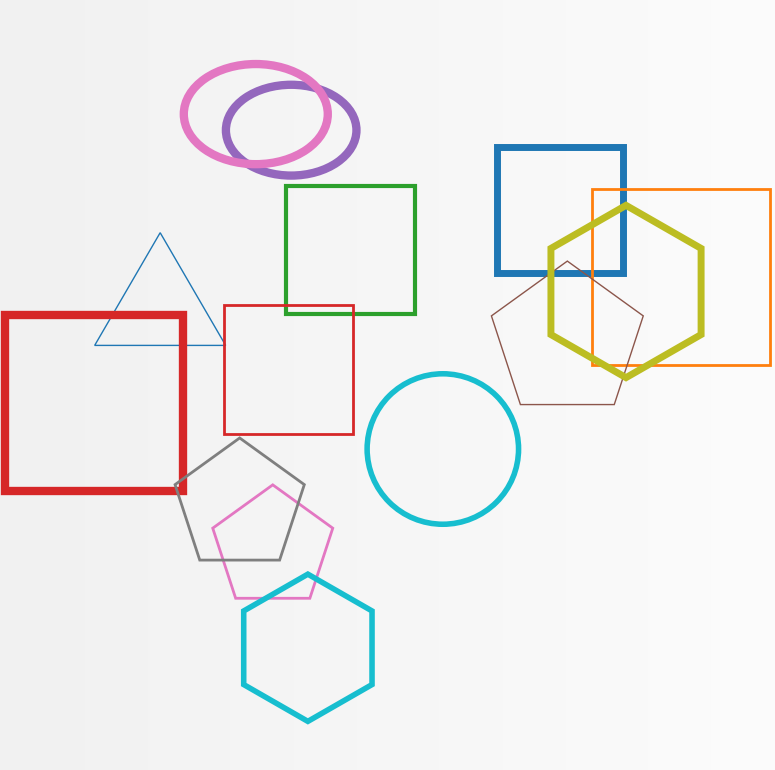[{"shape": "triangle", "thickness": 0.5, "radius": 0.49, "center": [0.207, 0.6]}, {"shape": "square", "thickness": 2.5, "radius": 0.41, "center": [0.722, 0.727]}, {"shape": "square", "thickness": 1, "radius": 0.57, "center": [0.879, 0.64]}, {"shape": "square", "thickness": 1.5, "radius": 0.42, "center": [0.452, 0.676]}, {"shape": "square", "thickness": 3, "radius": 0.57, "center": [0.121, 0.477]}, {"shape": "square", "thickness": 1, "radius": 0.42, "center": [0.372, 0.52]}, {"shape": "oval", "thickness": 3, "radius": 0.42, "center": [0.376, 0.831]}, {"shape": "pentagon", "thickness": 0.5, "radius": 0.51, "center": [0.732, 0.558]}, {"shape": "pentagon", "thickness": 1, "radius": 0.41, "center": [0.352, 0.289]}, {"shape": "oval", "thickness": 3, "radius": 0.46, "center": [0.33, 0.852]}, {"shape": "pentagon", "thickness": 1, "radius": 0.44, "center": [0.309, 0.344]}, {"shape": "hexagon", "thickness": 2.5, "radius": 0.56, "center": [0.808, 0.621]}, {"shape": "hexagon", "thickness": 2, "radius": 0.48, "center": [0.397, 0.159]}, {"shape": "circle", "thickness": 2, "radius": 0.49, "center": [0.571, 0.417]}]